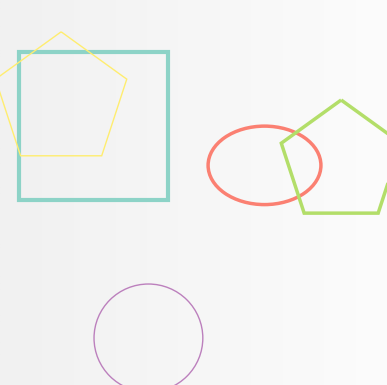[{"shape": "square", "thickness": 3, "radius": 0.97, "center": [0.241, 0.673]}, {"shape": "oval", "thickness": 2.5, "radius": 0.73, "center": [0.683, 0.57]}, {"shape": "pentagon", "thickness": 2.5, "radius": 0.81, "center": [0.88, 0.578]}, {"shape": "circle", "thickness": 1, "radius": 0.7, "center": [0.383, 0.122]}, {"shape": "pentagon", "thickness": 1, "radius": 0.89, "center": [0.158, 0.739]}]